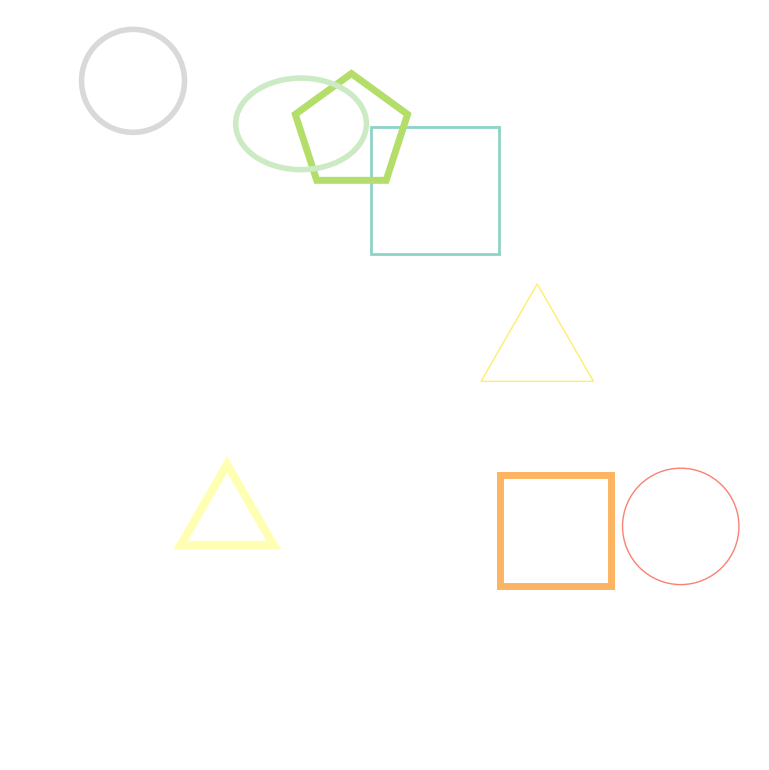[{"shape": "square", "thickness": 1, "radius": 0.41, "center": [0.565, 0.753]}, {"shape": "triangle", "thickness": 3, "radius": 0.35, "center": [0.295, 0.327]}, {"shape": "circle", "thickness": 0.5, "radius": 0.38, "center": [0.884, 0.316]}, {"shape": "square", "thickness": 2.5, "radius": 0.36, "center": [0.722, 0.311]}, {"shape": "pentagon", "thickness": 2.5, "radius": 0.38, "center": [0.456, 0.828]}, {"shape": "circle", "thickness": 2, "radius": 0.33, "center": [0.173, 0.895]}, {"shape": "oval", "thickness": 2, "radius": 0.42, "center": [0.391, 0.839]}, {"shape": "triangle", "thickness": 0.5, "radius": 0.42, "center": [0.698, 0.547]}]